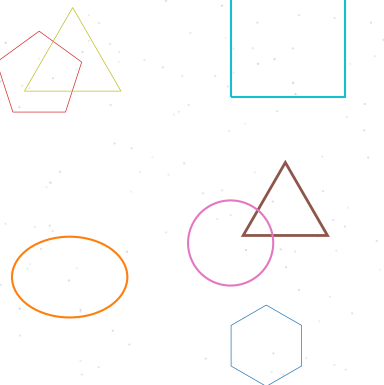[{"shape": "hexagon", "thickness": 0.5, "radius": 0.53, "center": [0.692, 0.102]}, {"shape": "oval", "thickness": 1.5, "radius": 0.75, "center": [0.181, 0.28]}, {"shape": "pentagon", "thickness": 0.5, "radius": 0.58, "center": [0.102, 0.803]}, {"shape": "triangle", "thickness": 2, "radius": 0.63, "center": [0.741, 0.452]}, {"shape": "circle", "thickness": 1.5, "radius": 0.55, "center": [0.599, 0.369]}, {"shape": "triangle", "thickness": 0.5, "radius": 0.72, "center": [0.189, 0.836]}, {"shape": "square", "thickness": 1.5, "radius": 0.74, "center": [0.748, 0.896]}]